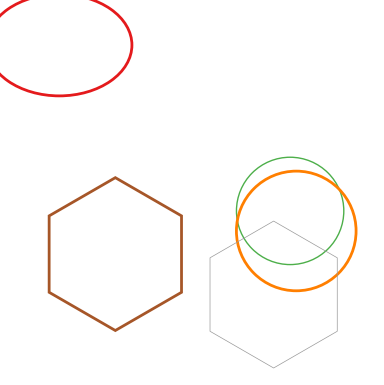[{"shape": "oval", "thickness": 2, "radius": 0.94, "center": [0.154, 0.883]}, {"shape": "circle", "thickness": 1, "radius": 0.7, "center": [0.754, 0.452]}, {"shape": "circle", "thickness": 2, "radius": 0.78, "center": [0.769, 0.4]}, {"shape": "hexagon", "thickness": 2, "radius": 0.99, "center": [0.3, 0.34]}, {"shape": "hexagon", "thickness": 0.5, "radius": 0.95, "center": [0.711, 0.235]}]